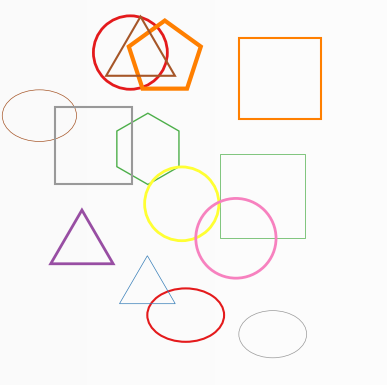[{"shape": "oval", "thickness": 1.5, "radius": 0.5, "center": [0.479, 0.182]}, {"shape": "circle", "thickness": 2, "radius": 0.48, "center": [0.336, 0.863]}, {"shape": "triangle", "thickness": 0.5, "radius": 0.42, "center": [0.38, 0.253]}, {"shape": "hexagon", "thickness": 1, "radius": 0.46, "center": [0.382, 0.613]}, {"shape": "square", "thickness": 0.5, "radius": 0.55, "center": [0.678, 0.491]}, {"shape": "triangle", "thickness": 2, "radius": 0.46, "center": [0.211, 0.361]}, {"shape": "square", "thickness": 1.5, "radius": 0.53, "center": [0.723, 0.796]}, {"shape": "pentagon", "thickness": 3, "radius": 0.49, "center": [0.425, 0.849]}, {"shape": "circle", "thickness": 2, "radius": 0.48, "center": [0.469, 0.471]}, {"shape": "triangle", "thickness": 1.5, "radius": 0.51, "center": [0.363, 0.854]}, {"shape": "oval", "thickness": 0.5, "radius": 0.48, "center": [0.102, 0.7]}, {"shape": "circle", "thickness": 2, "radius": 0.52, "center": [0.609, 0.381]}, {"shape": "square", "thickness": 1.5, "radius": 0.5, "center": [0.24, 0.622]}, {"shape": "oval", "thickness": 0.5, "radius": 0.44, "center": [0.704, 0.132]}]